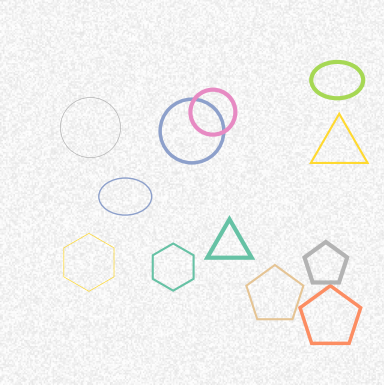[{"shape": "hexagon", "thickness": 1.5, "radius": 0.31, "center": [0.45, 0.306]}, {"shape": "triangle", "thickness": 3, "radius": 0.33, "center": [0.596, 0.364]}, {"shape": "pentagon", "thickness": 2.5, "radius": 0.41, "center": [0.858, 0.175]}, {"shape": "circle", "thickness": 2.5, "radius": 0.41, "center": [0.499, 0.66]}, {"shape": "oval", "thickness": 1, "radius": 0.34, "center": [0.325, 0.489]}, {"shape": "circle", "thickness": 3, "radius": 0.29, "center": [0.553, 0.709]}, {"shape": "oval", "thickness": 3, "radius": 0.34, "center": [0.876, 0.792]}, {"shape": "triangle", "thickness": 1.5, "radius": 0.43, "center": [0.881, 0.619]}, {"shape": "hexagon", "thickness": 0.5, "radius": 0.38, "center": [0.231, 0.319]}, {"shape": "pentagon", "thickness": 1.5, "radius": 0.39, "center": [0.714, 0.234]}, {"shape": "pentagon", "thickness": 3, "radius": 0.29, "center": [0.846, 0.313]}, {"shape": "circle", "thickness": 0.5, "radius": 0.39, "center": [0.235, 0.669]}]